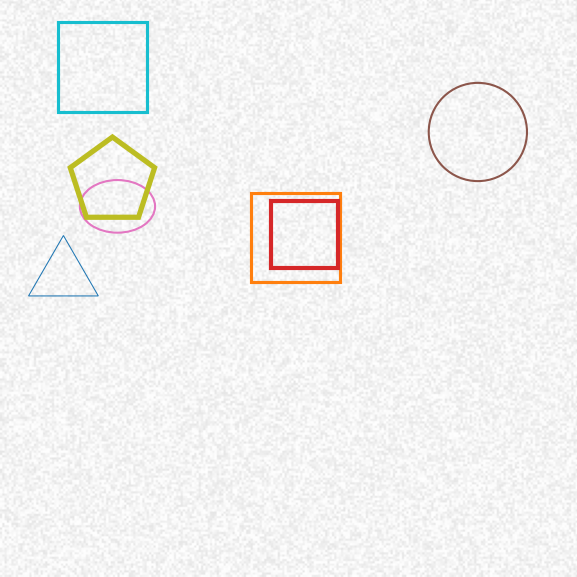[{"shape": "triangle", "thickness": 0.5, "radius": 0.35, "center": [0.11, 0.522]}, {"shape": "square", "thickness": 1.5, "radius": 0.39, "center": [0.512, 0.588]}, {"shape": "square", "thickness": 2, "radius": 0.29, "center": [0.527, 0.593]}, {"shape": "circle", "thickness": 1, "radius": 0.43, "center": [0.827, 0.771]}, {"shape": "oval", "thickness": 1, "radius": 0.33, "center": [0.203, 0.642]}, {"shape": "pentagon", "thickness": 2.5, "radius": 0.38, "center": [0.195, 0.685]}, {"shape": "square", "thickness": 1.5, "radius": 0.39, "center": [0.178, 0.883]}]